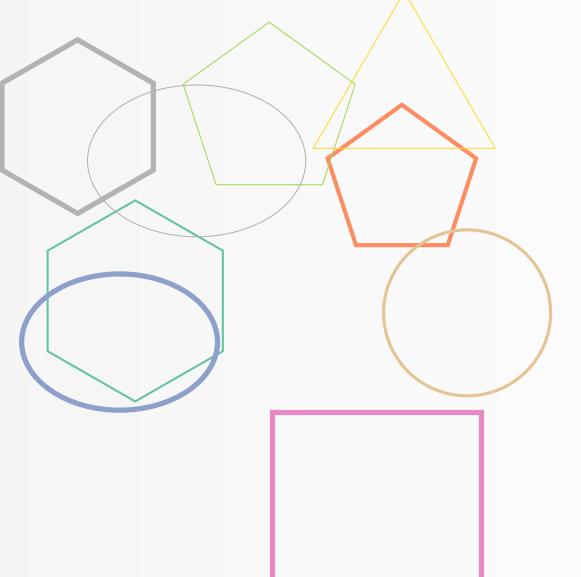[{"shape": "hexagon", "thickness": 1, "radius": 0.87, "center": [0.233, 0.478]}, {"shape": "pentagon", "thickness": 2, "radius": 0.67, "center": [0.691, 0.683]}, {"shape": "oval", "thickness": 2.5, "radius": 0.84, "center": [0.206, 0.407]}, {"shape": "square", "thickness": 2.5, "radius": 0.9, "center": [0.648, 0.105]}, {"shape": "pentagon", "thickness": 0.5, "radius": 0.78, "center": [0.463, 0.805]}, {"shape": "triangle", "thickness": 0.5, "radius": 0.9, "center": [0.695, 0.833]}, {"shape": "circle", "thickness": 1.5, "radius": 0.72, "center": [0.804, 0.457]}, {"shape": "hexagon", "thickness": 2.5, "radius": 0.75, "center": [0.134, 0.78]}, {"shape": "oval", "thickness": 0.5, "radius": 0.94, "center": [0.338, 0.721]}]